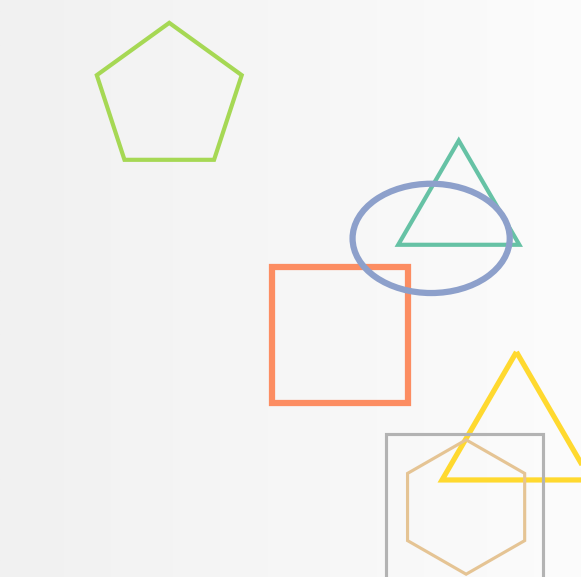[{"shape": "triangle", "thickness": 2, "radius": 0.6, "center": [0.789, 0.635]}, {"shape": "square", "thickness": 3, "radius": 0.59, "center": [0.585, 0.419]}, {"shape": "oval", "thickness": 3, "radius": 0.68, "center": [0.742, 0.586]}, {"shape": "pentagon", "thickness": 2, "radius": 0.66, "center": [0.291, 0.828]}, {"shape": "triangle", "thickness": 2.5, "radius": 0.74, "center": [0.888, 0.242]}, {"shape": "hexagon", "thickness": 1.5, "radius": 0.58, "center": [0.802, 0.121]}, {"shape": "square", "thickness": 1.5, "radius": 0.68, "center": [0.799, 0.112]}]